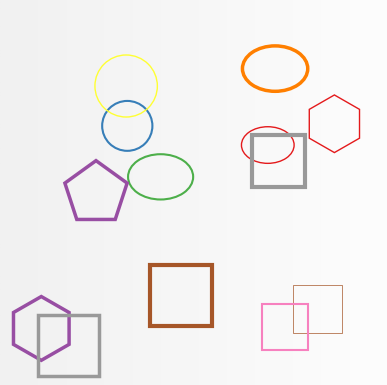[{"shape": "hexagon", "thickness": 1, "radius": 0.37, "center": [0.863, 0.679]}, {"shape": "oval", "thickness": 1, "radius": 0.34, "center": [0.691, 0.623]}, {"shape": "circle", "thickness": 1.5, "radius": 0.32, "center": [0.328, 0.673]}, {"shape": "oval", "thickness": 1.5, "radius": 0.42, "center": [0.414, 0.541]}, {"shape": "hexagon", "thickness": 2.5, "radius": 0.41, "center": [0.107, 0.147]}, {"shape": "pentagon", "thickness": 2.5, "radius": 0.42, "center": [0.248, 0.498]}, {"shape": "oval", "thickness": 2.5, "radius": 0.42, "center": [0.71, 0.822]}, {"shape": "circle", "thickness": 1, "radius": 0.4, "center": [0.326, 0.777]}, {"shape": "square", "thickness": 0.5, "radius": 0.31, "center": [0.82, 0.197]}, {"shape": "square", "thickness": 3, "radius": 0.4, "center": [0.466, 0.233]}, {"shape": "square", "thickness": 1.5, "radius": 0.3, "center": [0.735, 0.151]}, {"shape": "square", "thickness": 2.5, "radius": 0.4, "center": [0.177, 0.103]}, {"shape": "square", "thickness": 3, "radius": 0.34, "center": [0.718, 0.582]}]